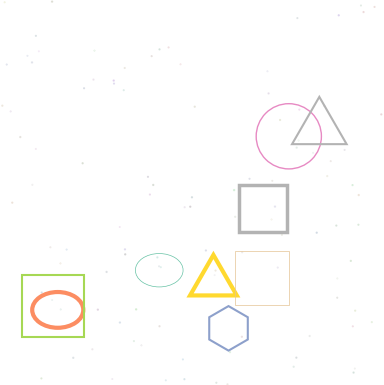[{"shape": "oval", "thickness": 0.5, "radius": 0.31, "center": [0.414, 0.298]}, {"shape": "oval", "thickness": 3, "radius": 0.33, "center": [0.15, 0.195]}, {"shape": "hexagon", "thickness": 1.5, "radius": 0.29, "center": [0.594, 0.147]}, {"shape": "circle", "thickness": 1, "radius": 0.42, "center": [0.75, 0.646]}, {"shape": "square", "thickness": 1.5, "radius": 0.4, "center": [0.139, 0.205]}, {"shape": "triangle", "thickness": 3, "radius": 0.35, "center": [0.554, 0.268]}, {"shape": "square", "thickness": 0.5, "radius": 0.36, "center": [0.68, 0.278]}, {"shape": "triangle", "thickness": 1.5, "radius": 0.41, "center": [0.829, 0.667]}, {"shape": "square", "thickness": 2.5, "radius": 0.31, "center": [0.683, 0.458]}]